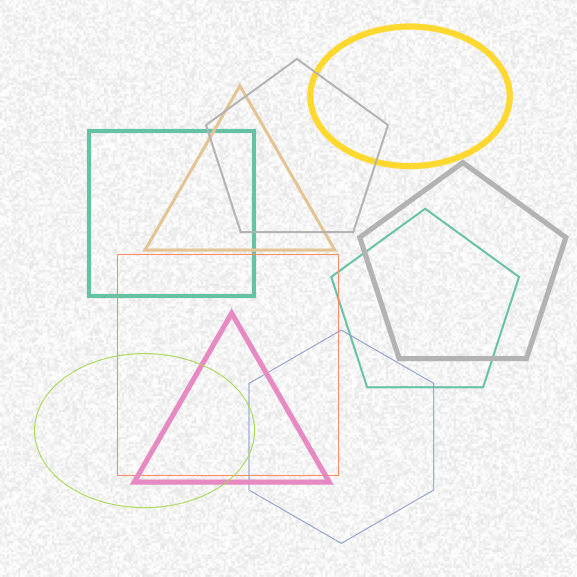[{"shape": "pentagon", "thickness": 1, "radius": 0.85, "center": [0.736, 0.467]}, {"shape": "square", "thickness": 2, "radius": 0.71, "center": [0.297, 0.63]}, {"shape": "square", "thickness": 0.5, "radius": 0.96, "center": [0.394, 0.369]}, {"shape": "hexagon", "thickness": 0.5, "radius": 0.92, "center": [0.591, 0.243]}, {"shape": "triangle", "thickness": 2.5, "radius": 0.98, "center": [0.401, 0.262]}, {"shape": "oval", "thickness": 0.5, "radius": 0.95, "center": [0.25, 0.253]}, {"shape": "oval", "thickness": 3, "radius": 0.86, "center": [0.71, 0.832]}, {"shape": "triangle", "thickness": 1.5, "radius": 0.95, "center": [0.415, 0.661]}, {"shape": "pentagon", "thickness": 2.5, "radius": 0.94, "center": [0.801, 0.53]}, {"shape": "pentagon", "thickness": 1, "radius": 0.83, "center": [0.514, 0.731]}]